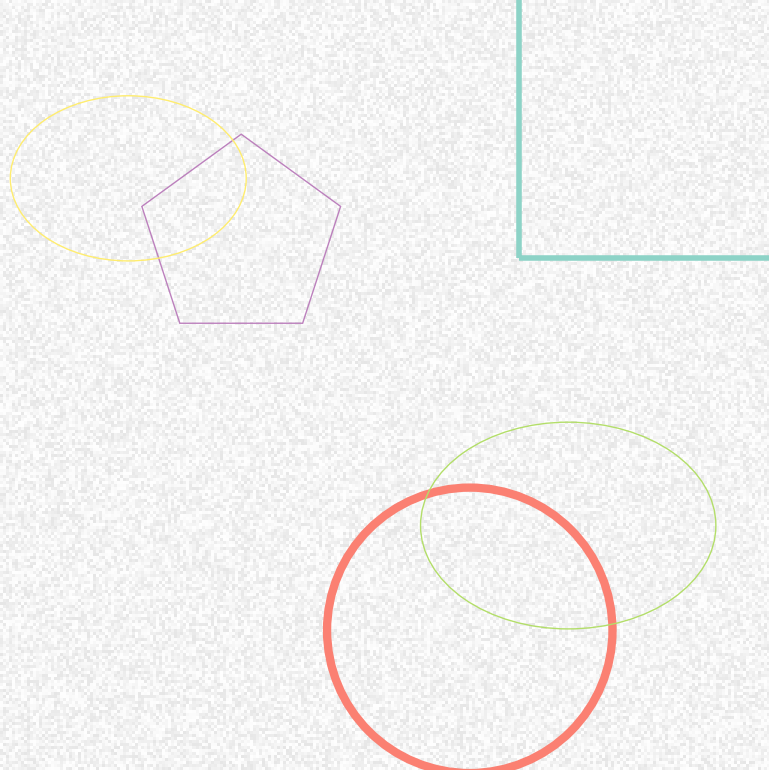[{"shape": "square", "thickness": 2, "radius": 0.91, "center": [0.856, 0.847]}, {"shape": "circle", "thickness": 3, "radius": 0.93, "center": [0.61, 0.181]}, {"shape": "oval", "thickness": 0.5, "radius": 0.96, "center": [0.738, 0.317]}, {"shape": "pentagon", "thickness": 0.5, "radius": 0.68, "center": [0.313, 0.69]}, {"shape": "oval", "thickness": 0.5, "radius": 0.77, "center": [0.167, 0.768]}]